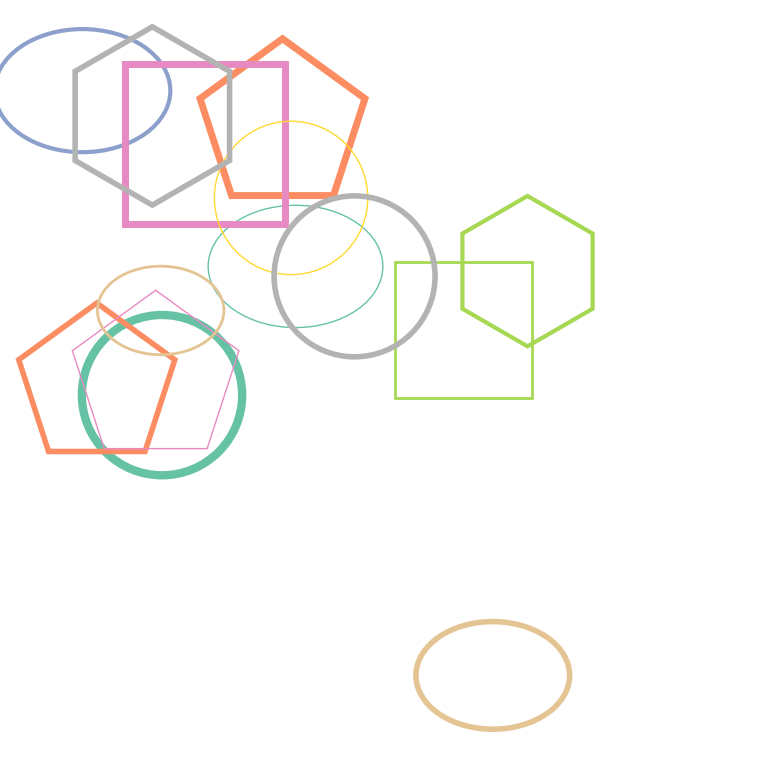[{"shape": "circle", "thickness": 3, "radius": 0.52, "center": [0.21, 0.487]}, {"shape": "oval", "thickness": 0.5, "radius": 0.57, "center": [0.384, 0.654]}, {"shape": "pentagon", "thickness": 2.5, "radius": 0.56, "center": [0.367, 0.837]}, {"shape": "pentagon", "thickness": 2, "radius": 0.53, "center": [0.126, 0.5]}, {"shape": "oval", "thickness": 1.5, "radius": 0.57, "center": [0.107, 0.882]}, {"shape": "pentagon", "thickness": 0.5, "radius": 0.57, "center": [0.202, 0.509]}, {"shape": "square", "thickness": 2.5, "radius": 0.52, "center": [0.266, 0.813]}, {"shape": "square", "thickness": 1, "radius": 0.44, "center": [0.602, 0.571]}, {"shape": "hexagon", "thickness": 1.5, "radius": 0.49, "center": [0.685, 0.648]}, {"shape": "circle", "thickness": 0.5, "radius": 0.5, "center": [0.378, 0.743]}, {"shape": "oval", "thickness": 2, "radius": 0.5, "center": [0.64, 0.123]}, {"shape": "oval", "thickness": 1, "radius": 0.41, "center": [0.209, 0.597]}, {"shape": "circle", "thickness": 2, "radius": 0.52, "center": [0.46, 0.641]}, {"shape": "hexagon", "thickness": 2, "radius": 0.58, "center": [0.198, 0.849]}]